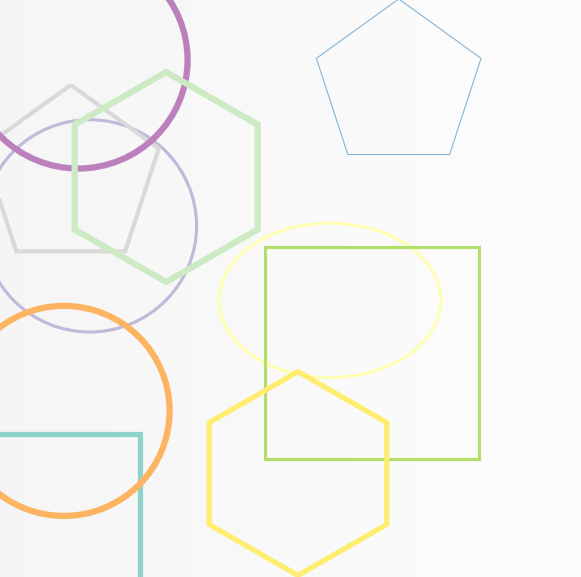[{"shape": "square", "thickness": 2.5, "radius": 0.68, "center": [0.104, 0.11]}, {"shape": "oval", "thickness": 1.5, "radius": 0.95, "center": [0.568, 0.479]}, {"shape": "circle", "thickness": 1.5, "radius": 0.92, "center": [0.154, 0.608]}, {"shape": "pentagon", "thickness": 0.5, "radius": 0.74, "center": [0.686, 0.852]}, {"shape": "circle", "thickness": 3, "radius": 0.91, "center": [0.11, 0.288]}, {"shape": "square", "thickness": 1.5, "radius": 0.92, "center": [0.639, 0.388]}, {"shape": "pentagon", "thickness": 2, "radius": 0.8, "center": [0.122, 0.693]}, {"shape": "circle", "thickness": 3, "radius": 0.94, "center": [0.135, 0.895]}, {"shape": "hexagon", "thickness": 3, "radius": 0.91, "center": [0.286, 0.693]}, {"shape": "hexagon", "thickness": 2.5, "radius": 0.88, "center": [0.513, 0.179]}]